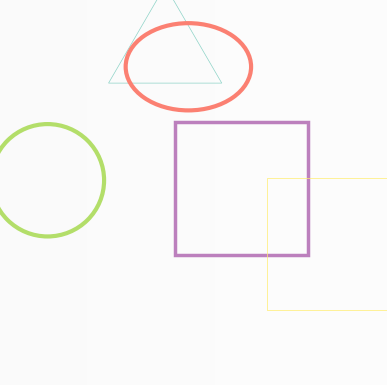[{"shape": "triangle", "thickness": 0.5, "radius": 0.84, "center": [0.426, 0.868]}, {"shape": "oval", "thickness": 3, "radius": 0.81, "center": [0.486, 0.827]}, {"shape": "circle", "thickness": 3, "radius": 0.73, "center": [0.123, 0.532]}, {"shape": "square", "thickness": 2.5, "radius": 0.86, "center": [0.623, 0.511]}, {"shape": "square", "thickness": 0.5, "radius": 0.86, "center": [0.86, 0.366]}]